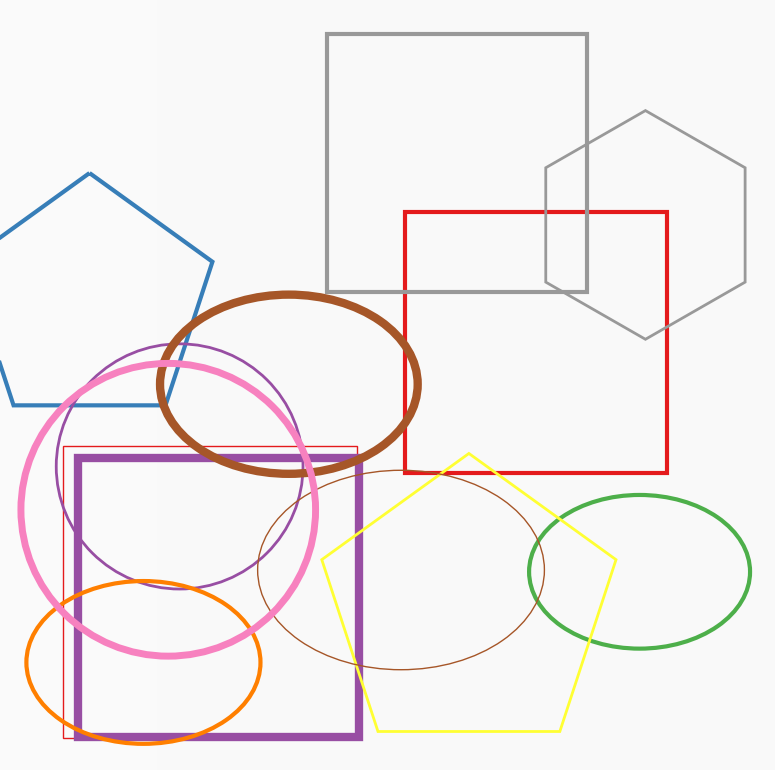[{"shape": "square", "thickness": 1.5, "radius": 0.85, "center": [0.692, 0.555]}, {"shape": "square", "thickness": 0.5, "radius": 0.95, "center": [0.271, 0.232]}, {"shape": "pentagon", "thickness": 1.5, "radius": 0.83, "center": [0.116, 0.609]}, {"shape": "oval", "thickness": 1.5, "radius": 0.71, "center": [0.825, 0.257]}, {"shape": "square", "thickness": 3, "radius": 0.91, "center": [0.282, 0.224]}, {"shape": "circle", "thickness": 1, "radius": 0.8, "center": [0.232, 0.394]}, {"shape": "oval", "thickness": 1.5, "radius": 0.76, "center": [0.185, 0.14]}, {"shape": "pentagon", "thickness": 1, "radius": 1.0, "center": [0.605, 0.211]}, {"shape": "oval", "thickness": 0.5, "radius": 0.93, "center": [0.517, 0.26]}, {"shape": "oval", "thickness": 3, "radius": 0.83, "center": [0.373, 0.501]}, {"shape": "circle", "thickness": 2.5, "radius": 0.95, "center": [0.217, 0.338]}, {"shape": "hexagon", "thickness": 1, "radius": 0.74, "center": [0.833, 0.708]}, {"shape": "square", "thickness": 1.5, "radius": 0.84, "center": [0.59, 0.788]}]